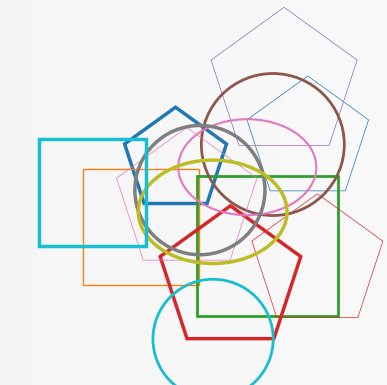[{"shape": "pentagon", "thickness": 2.5, "radius": 0.69, "center": [0.453, 0.583]}, {"shape": "pentagon", "thickness": 0.5, "radius": 0.82, "center": [0.794, 0.638]}, {"shape": "square", "thickness": 1, "radius": 0.75, "center": [0.363, 0.41]}, {"shape": "square", "thickness": 2, "radius": 0.91, "center": [0.69, 0.36]}, {"shape": "pentagon", "thickness": 0.5, "radius": 0.89, "center": [0.819, 0.319]}, {"shape": "pentagon", "thickness": 2.5, "radius": 0.95, "center": [0.595, 0.275]}, {"shape": "pentagon", "thickness": 0.5, "radius": 0.99, "center": [0.733, 0.783]}, {"shape": "circle", "thickness": 2, "radius": 0.92, "center": [0.704, 0.625]}, {"shape": "oval", "thickness": 1.5, "radius": 0.89, "center": [0.638, 0.566]}, {"shape": "pentagon", "thickness": 0.5, "radius": 0.95, "center": [0.482, 0.478]}, {"shape": "circle", "thickness": 2.5, "radius": 0.84, "center": [0.516, 0.506]}, {"shape": "oval", "thickness": 2.5, "radius": 0.96, "center": [0.549, 0.45]}, {"shape": "circle", "thickness": 2, "radius": 0.78, "center": [0.55, 0.119]}, {"shape": "square", "thickness": 2.5, "radius": 0.7, "center": [0.239, 0.501]}]